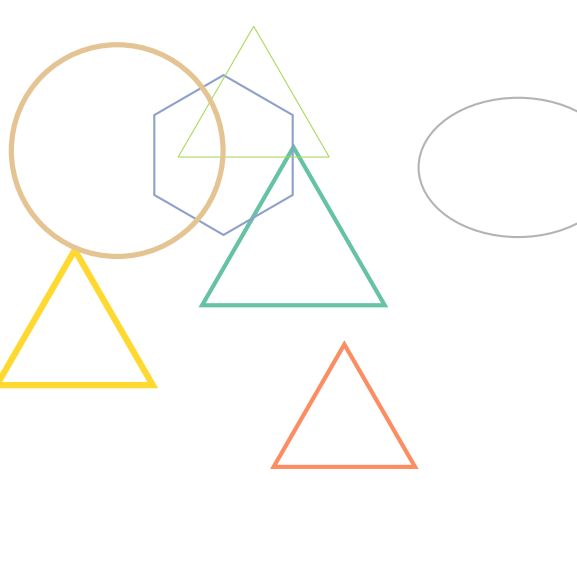[{"shape": "triangle", "thickness": 2, "radius": 0.91, "center": [0.508, 0.562]}, {"shape": "triangle", "thickness": 2, "radius": 0.71, "center": [0.596, 0.261]}, {"shape": "hexagon", "thickness": 1, "radius": 0.69, "center": [0.387, 0.731]}, {"shape": "triangle", "thickness": 0.5, "radius": 0.75, "center": [0.439, 0.803]}, {"shape": "triangle", "thickness": 3, "radius": 0.78, "center": [0.129, 0.41]}, {"shape": "circle", "thickness": 2.5, "radius": 0.92, "center": [0.203, 0.738]}, {"shape": "oval", "thickness": 1, "radius": 0.86, "center": [0.897, 0.709]}]